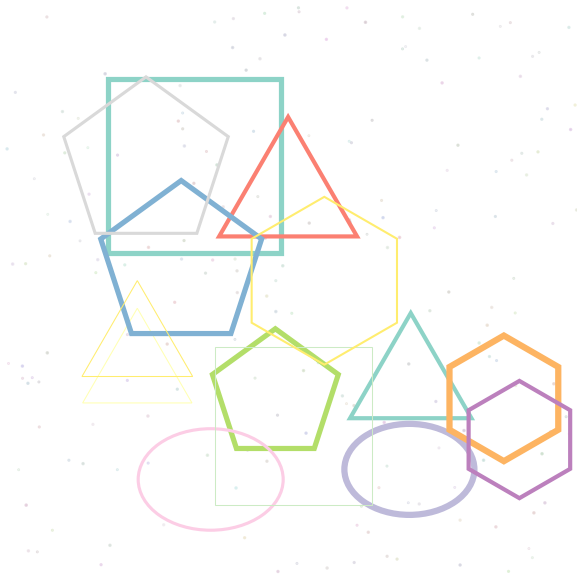[{"shape": "triangle", "thickness": 2, "radius": 0.61, "center": [0.711, 0.336]}, {"shape": "square", "thickness": 2.5, "radius": 0.75, "center": [0.337, 0.712]}, {"shape": "triangle", "thickness": 0.5, "radius": 0.55, "center": [0.238, 0.356]}, {"shape": "oval", "thickness": 3, "radius": 0.56, "center": [0.709, 0.186]}, {"shape": "triangle", "thickness": 2, "radius": 0.69, "center": [0.499, 0.659]}, {"shape": "pentagon", "thickness": 2.5, "radius": 0.73, "center": [0.314, 0.54]}, {"shape": "hexagon", "thickness": 3, "radius": 0.54, "center": [0.873, 0.309]}, {"shape": "pentagon", "thickness": 2.5, "radius": 0.57, "center": [0.477, 0.315]}, {"shape": "oval", "thickness": 1.5, "radius": 0.63, "center": [0.365, 0.169]}, {"shape": "pentagon", "thickness": 1.5, "radius": 0.75, "center": [0.253, 0.716]}, {"shape": "hexagon", "thickness": 2, "radius": 0.51, "center": [0.899, 0.238]}, {"shape": "square", "thickness": 0.5, "radius": 0.68, "center": [0.508, 0.262]}, {"shape": "hexagon", "thickness": 1, "radius": 0.73, "center": [0.562, 0.513]}, {"shape": "triangle", "thickness": 0.5, "radius": 0.55, "center": [0.238, 0.403]}]